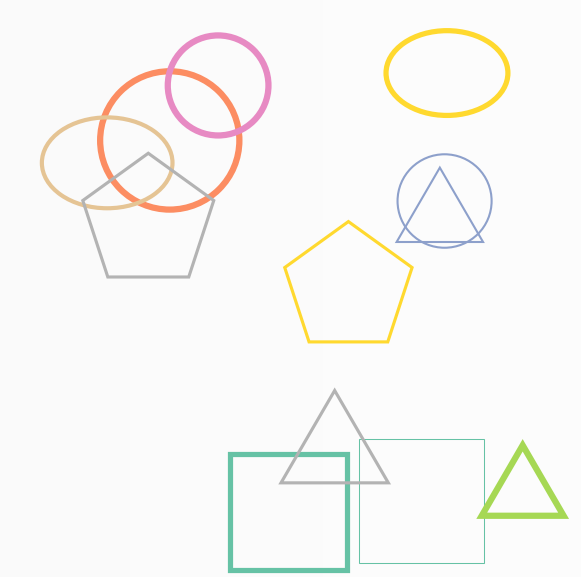[{"shape": "square", "thickness": 0.5, "radius": 0.54, "center": [0.725, 0.132]}, {"shape": "square", "thickness": 2.5, "radius": 0.5, "center": [0.497, 0.112]}, {"shape": "circle", "thickness": 3, "radius": 0.6, "center": [0.292, 0.756]}, {"shape": "triangle", "thickness": 1, "radius": 0.43, "center": [0.757, 0.623]}, {"shape": "circle", "thickness": 1, "radius": 0.4, "center": [0.765, 0.651]}, {"shape": "circle", "thickness": 3, "radius": 0.43, "center": [0.375, 0.851]}, {"shape": "triangle", "thickness": 3, "radius": 0.41, "center": [0.899, 0.147]}, {"shape": "pentagon", "thickness": 1.5, "radius": 0.58, "center": [0.599, 0.5]}, {"shape": "oval", "thickness": 2.5, "radius": 0.52, "center": [0.769, 0.873]}, {"shape": "oval", "thickness": 2, "radius": 0.56, "center": [0.184, 0.717]}, {"shape": "triangle", "thickness": 1.5, "radius": 0.53, "center": [0.576, 0.216]}, {"shape": "pentagon", "thickness": 1.5, "radius": 0.59, "center": [0.255, 0.615]}]